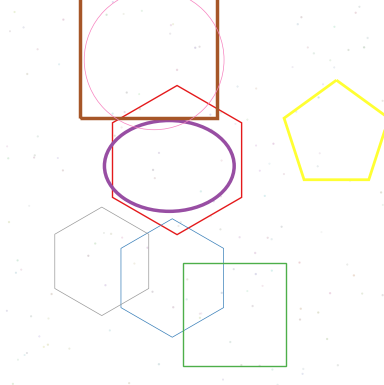[{"shape": "hexagon", "thickness": 1, "radius": 0.97, "center": [0.46, 0.584]}, {"shape": "hexagon", "thickness": 0.5, "radius": 0.77, "center": [0.447, 0.278]}, {"shape": "square", "thickness": 1, "radius": 0.67, "center": [0.609, 0.183]}, {"shape": "oval", "thickness": 2.5, "radius": 0.84, "center": [0.44, 0.569]}, {"shape": "pentagon", "thickness": 2, "radius": 0.71, "center": [0.874, 0.649]}, {"shape": "square", "thickness": 2.5, "radius": 0.89, "center": [0.385, 0.872]}, {"shape": "circle", "thickness": 0.5, "radius": 0.91, "center": [0.4, 0.845]}, {"shape": "hexagon", "thickness": 0.5, "radius": 0.7, "center": [0.264, 0.321]}]